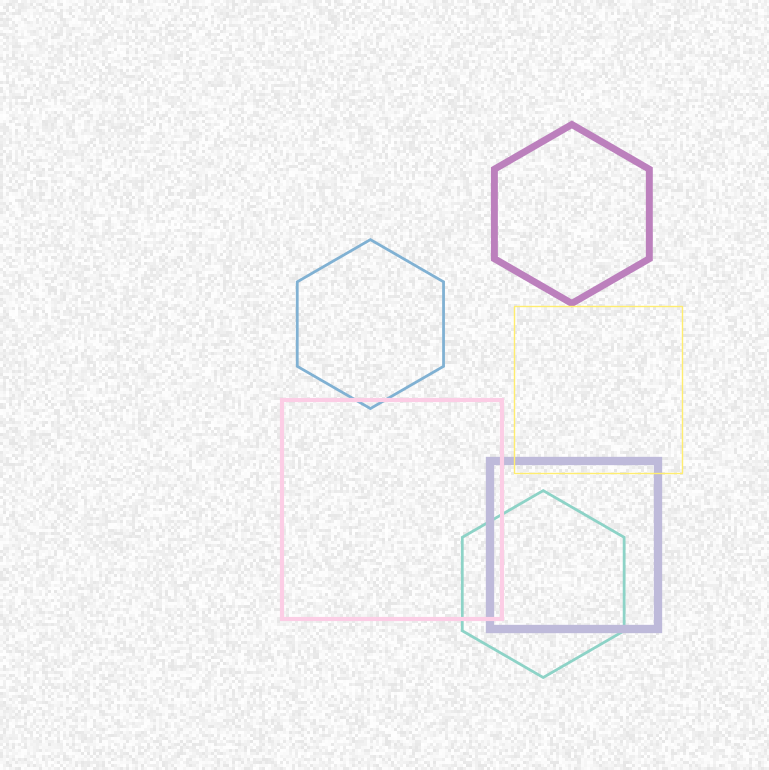[{"shape": "hexagon", "thickness": 1, "radius": 0.61, "center": [0.705, 0.241]}, {"shape": "square", "thickness": 3, "radius": 0.55, "center": [0.745, 0.292]}, {"shape": "hexagon", "thickness": 1, "radius": 0.55, "center": [0.481, 0.579]}, {"shape": "square", "thickness": 1.5, "radius": 0.71, "center": [0.509, 0.338]}, {"shape": "hexagon", "thickness": 2.5, "radius": 0.58, "center": [0.743, 0.722]}, {"shape": "square", "thickness": 0.5, "radius": 0.54, "center": [0.777, 0.494]}]